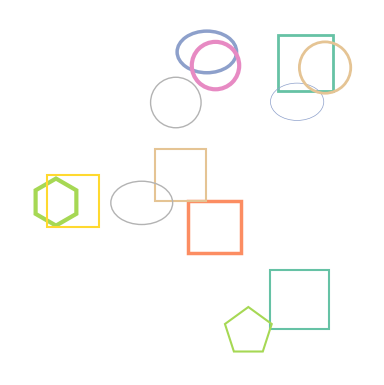[{"shape": "square", "thickness": 2, "radius": 0.36, "center": [0.793, 0.836]}, {"shape": "square", "thickness": 1.5, "radius": 0.38, "center": [0.777, 0.223]}, {"shape": "square", "thickness": 2.5, "radius": 0.34, "center": [0.557, 0.411]}, {"shape": "oval", "thickness": 0.5, "radius": 0.35, "center": [0.772, 0.736]}, {"shape": "oval", "thickness": 2.5, "radius": 0.39, "center": [0.537, 0.865]}, {"shape": "circle", "thickness": 3, "radius": 0.31, "center": [0.56, 0.83]}, {"shape": "hexagon", "thickness": 3, "radius": 0.31, "center": [0.145, 0.475]}, {"shape": "pentagon", "thickness": 1.5, "radius": 0.32, "center": [0.645, 0.139]}, {"shape": "square", "thickness": 1.5, "radius": 0.34, "center": [0.19, 0.479]}, {"shape": "circle", "thickness": 2, "radius": 0.33, "center": [0.844, 0.825]}, {"shape": "square", "thickness": 1.5, "radius": 0.33, "center": [0.468, 0.546]}, {"shape": "circle", "thickness": 1, "radius": 0.33, "center": [0.457, 0.734]}, {"shape": "oval", "thickness": 1, "radius": 0.4, "center": [0.368, 0.473]}]